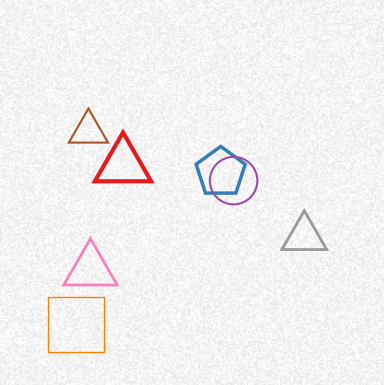[{"shape": "triangle", "thickness": 3, "radius": 0.42, "center": [0.32, 0.571]}, {"shape": "pentagon", "thickness": 2.5, "radius": 0.34, "center": [0.573, 0.553]}, {"shape": "circle", "thickness": 1.5, "radius": 0.31, "center": [0.607, 0.531]}, {"shape": "square", "thickness": 1, "radius": 0.36, "center": [0.197, 0.157]}, {"shape": "triangle", "thickness": 1.5, "radius": 0.29, "center": [0.23, 0.659]}, {"shape": "triangle", "thickness": 2, "radius": 0.4, "center": [0.235, 0.3]}, {"shape": "triangle", "thickness": 2, "radius": 0.34, "center": [0.79, 0.385]}]